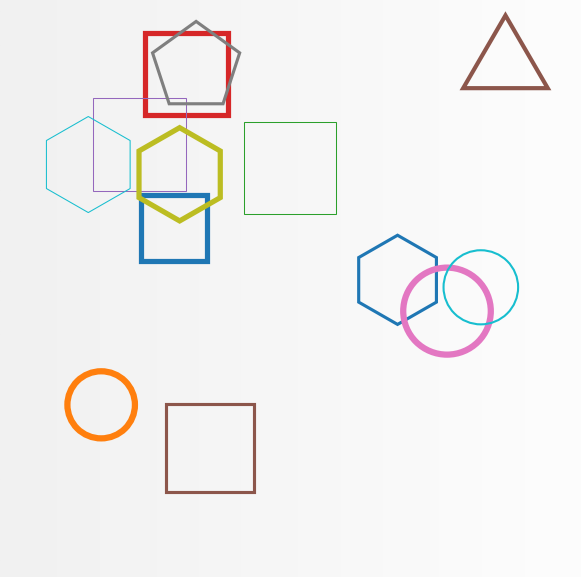[{"shape": "hexagon", "thickness": 1.5, "radius": 0.39, "center": [0.684, 0.515]}, {"shape": "square", "thickness": 2.5, "radius": 0.29, "center": [0.3, 0.604]}, {"shape": "circle", "thickness": 3, "radius": 0.29, "center": [0.174, 0.298]}, {"shape": "square", "thickness": 0.5, "radius": 0.4, "center": [0.499, 0.709]}, {"shape": "square", "thickness": 2.5, "radius": 0.36, "center": [0.321, 0.871]}, {"shape": "square", "thickness": 0.5, "radius": 0.4, "center": [0.24, 0.749]}, {"shape": "square", "thickness": 1.5, "radius": 0.38, "center": [0.361, 0.224]}, {"shape": "triangle", "thickness": 2, "radius": 0.42, "center": [0.87, 0.888]}, {"shape": "circle", "thickness": 3, "radius": 0.38, "center": [0.769, 0.46]}, {"shape": "pentagon", "thickness": 1.5, "radius": 0.39, "center": [0.337, 0.883]}, {"shape": "hexagon", "thickness": 2.5, "radius": 0.4, "center": [0.309, 0.697]}, {"shape": "circle", "thickness": 1, "radius": 0.32, "center": [0.827, 0.502]}, {"shape": "hexagon", "thickness": 0.5, "radius": 0.42, "center": [0.152, 0.714]}]